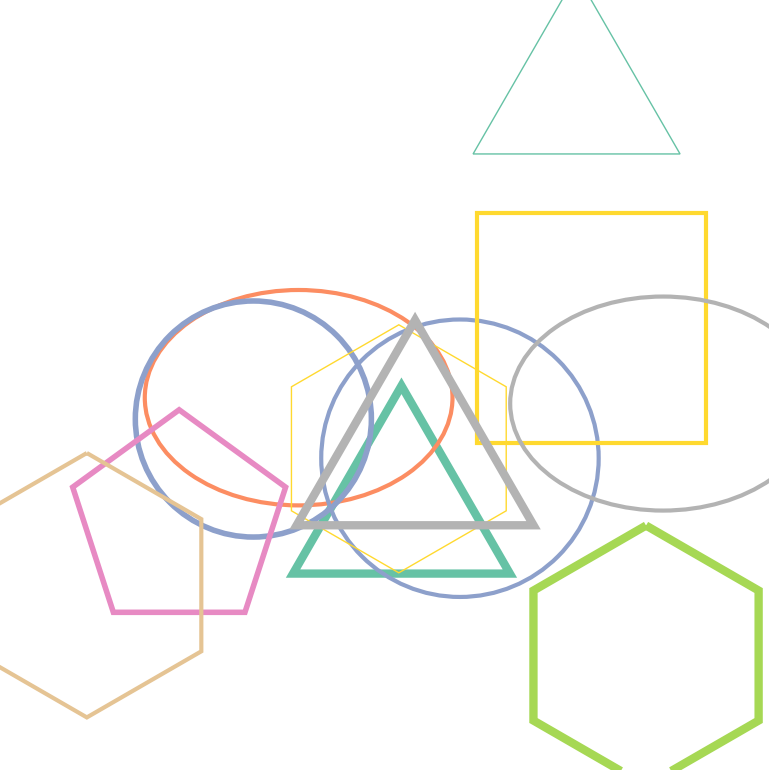[{"shape": "triangle", "thickness": 0.5, "radius": 0.78, "center": [0.749, 0.878]}, {"shape": "triangle", "thickness": 3, "radius": 0.81, "center": [0.521, 0.336]}, {"shape": "oval", "thickness": 1.5, "radius": 1.0, "center": [0.388, 0.484]}, {"shape": "circle", "thickness": 2, "radius": 0.77, "center": [0.329, 0.456]}, {"shape": "circle", "thickness": 1.5, "radius": 0.9, "center": [0.597, 0.405]}, {"shape": "pentagon", "thickness": 2, "radius": 0.73, "center": [0.233, 0.322]}, {"shape": "hexagon", "thickness": 3, "radius": 0.84, "center": [0.839, 0.149]}, {"shape": "hexagon", "thickness": 0.5, "radius": 0.81, "center": [0.518, 0.417]}, {"shape": "square", "thickness": 1.5, "radius": 0.75, "center": [0.768, 0.574]}, {"shape": "hexagon", "thickness": 1.5, "radius": 0.86, "center": [0.113, 0.24]}, {"shape": "oval", "thickness": 1.5, "radius": 0.99, "center": [0.861, 0.476]}, {"shape": "triangle", "thickness": 3, "radius": 0.89, "center": [0.539, 0.407]}]